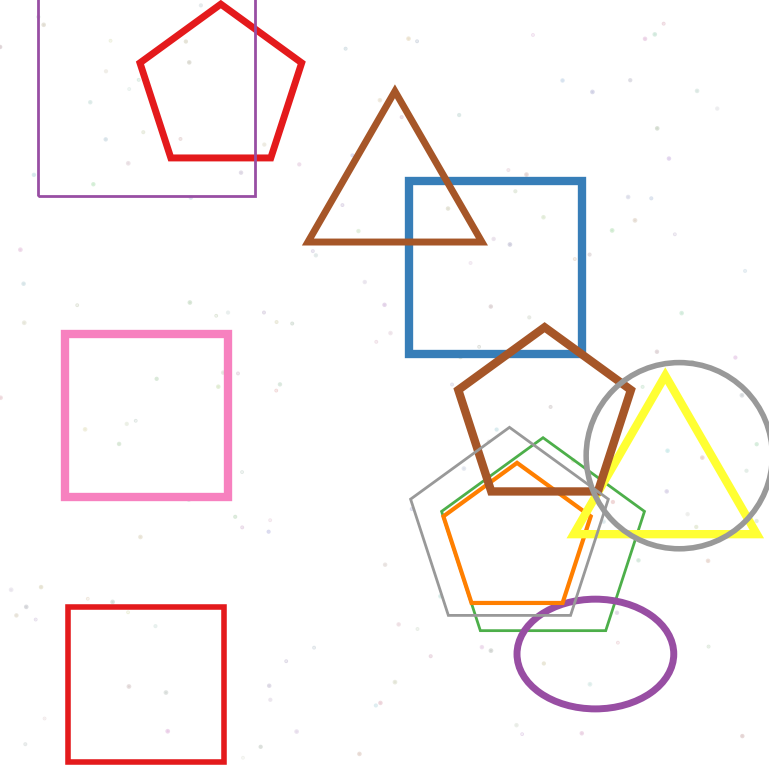[{"shape": "pentagon", "thickness": 2.5, "radius": 0.55, "center": [0.287, 0.884]}, {"shape": "square", "thickness": 2, "radius": 0.5, "center": [0.189, 0.111]}, {"shape": "square", "thickness": 3, "radius": 0.56, "center": [0.644, 0.653]}, {"shape": "pentagon", "thickness": 1, "radius": 0.69, "center": [0.705, 0.293]}, {"shape": "square", "thickness": 1, "radius": 0.7, "center": [0.19, 0.886]}, {"shape": "oval", "thickness": 2.5, "radius": 0.51, "center": [0.773, 0.151]}, {"shape": "pentagon", "thickness": 1.5, "radius": 0.5, "center": [0.671, 0.298]}, {"shape": "triangle", "thickness": 3, "radius": 0.69, "center": [0.864, 0.375]}, {"shape": "triangle", "thickness": 2.5, "radius": 0.65, "center": [0.513, 0.751]}, {"shape": "pentagon", "thickness": 3, "radius": 0.59, "center": [0.707, 0.457]}, {"shape": "square", "thickness": 3, "radius": 0.53, "center": [0.19, 0.46]}, {"shape": "pentagon", "thickness": 1, "radius": 0.68, "center": [0.662, 0.31]}, {"shape": "circle", "thickness": 2, "radius": 0.6, "center": [0.882, 0.408]}]